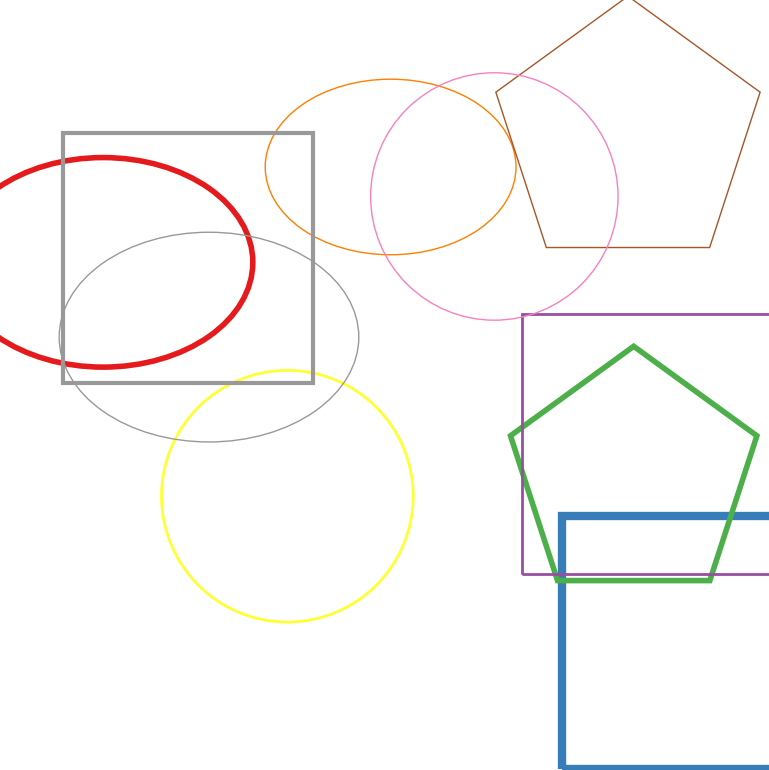[{"shape": "oval", "thickness": 2, "radius": 0.97, "center": [0.134, 0.659]}, {"shape": "square", "thickness": 3, "radius": 0.82, "center": [0.894, 0.166]}, {"shape": "pentagon", "thickness": 2, "radius": 0.84, "center": [0.823, 0.382]}, {"shape": "square", "thickness": 1, "radius": 0.85, "center": [0.847, 0.423]}, {"shape": "oval", "thickness": 0.5, "radius": 0.81, "center": [0.507, 0.783]}, {"shape": "circle", "thickness": 1, "radius": 0.82, "center": [0.373, 0.356]}, {"shape": "pentagon", "thickness": 0.5, "radius": 0.9, "center": [0.816, 0.825]}, {"shape": "circle", "thickness": 0.5, "radius": 0.8, "center": [0.642, 0.745]}, {"shape": "oval", "thickness": 0.5, "radius": 0.97, "center": [0.271, 0.562]}, {"shape": "square", "thickness": 1.5, "radius": 0.81, "center": [0.244, 0.665]}]